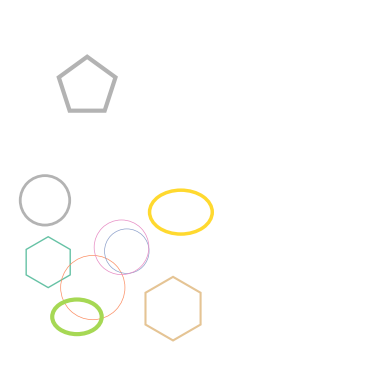[{"shape": "hexagon", "thickness": 1, "radius": 0.33, "center": [0.125, 0.319]}, {"shape": "circle", "thickness": 0.5, "radius": 0.42, "center": [0.241, 0.253]}, {"shape": "circle", "thickness": 0.5, "radius": 0.29, "center": [0.329, 0.348]}, {"shape": "circle", "thickness": 0.5, "radius": 0.36, "center": [0.316, 0.358]}, {"shape": "oval", "thickness": 3, "radius": 0.32, "center": [0.2, 0.177]}, {"shape": "oval", "thickness": 2.5, "radius": 0.41, "center": [0.47, 0.449]}, {"shape": "hexagon", "thickness": 1.5, "radius": 0.41, "center": [0.449, 0.198]}, {"shape": "circle", "thickness": 2, "radius": 0.32, "center": [0.117, 0.48]}, {"shape": "pentagon", "thickness": 3, "radius": 0.39, "center": [0.226, 0.775]}]